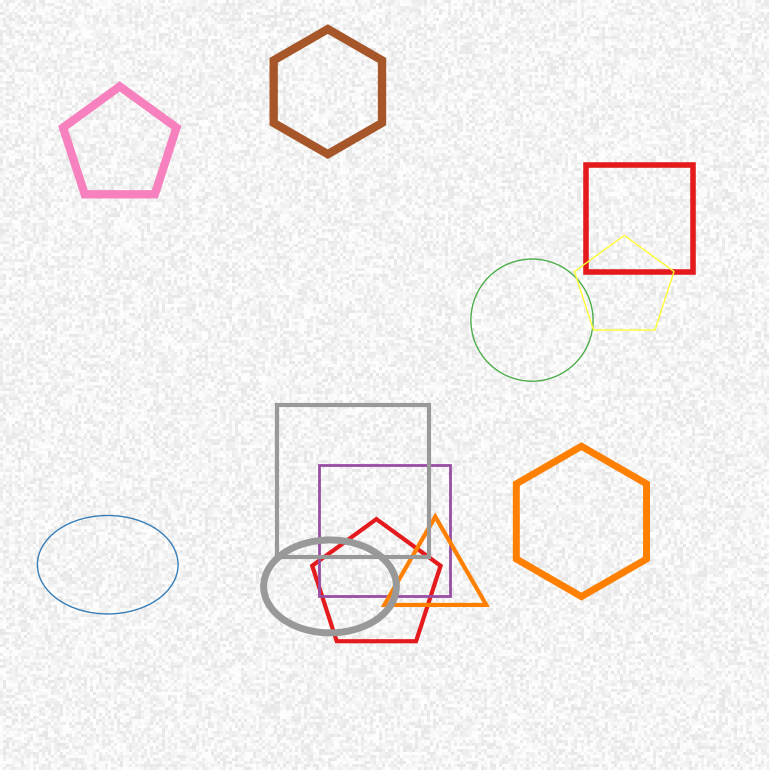[{"shape": "pentagon", "thickness": 1.5, "radius": 0.44, "center": [0.489, 0.238]}, {"shape": "square", "thickness": 2, "radius": 0.35, "center": [0.83, 0.717]}, {"shape": "oval", "thickness": 0.5, "radius": 0.46, "center": [0.14, 0.267]}, {"shape": "circle", "thickness": 0.5, "radius": 0.4, "center": [0.691, 0.584]}, {"shape": "square", "thickness": 1, "radius": 0.43, "center": [0.499, 0.311]}, {"shape": "hexagon", "thickness": 2.5, "radius": 0.49, "center": [0.755, 0.323]}, {"shape": "triangle", "thickness": 1.5, "radius": 0.38, "center": [0.565, 0.253]}, {"shape": "pentagon", "thickness": 0.5, "radius": 0.34, "center": [0.811, 0.626]}, {"shape": "hexagon", "thickness": 3, "radius": 0.41, "center": [0.426, 0.881]}, {"shape": "pentagon", "thickness": 3, "radius": 0.39, "center": [0.156, 0.81]}, {"shape": "square", "thickness": 1.5, "radius": 0.49, "center": [0.459, 0.376]}, {"shape": "oval", "thickness": 2.5, "radius": 0.43, "center": [0.429, 0.238]}]